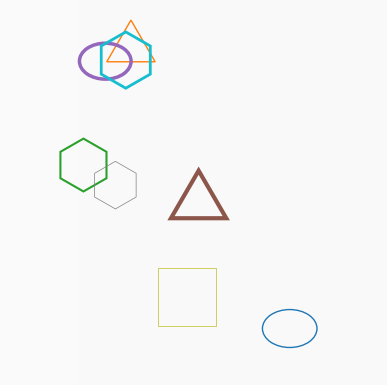[{"shape": "oval", "thickness": 1, "radius": 0.35, "center": [0.748, 0.147]}, {"shape": "triangle", "thickness": 1, "radius": 0.36, "center": [0.338, 0.876]}, {"shape": "hexagon", "thickness": 1.5, "radius": 0.34, "center": [0.215, 0.571]}, {"shape": "oval", "thickness": 2.5, "radius": 0.33, "center": [0.272, 0.841]}, {"shape": "triangle", "thickness": 3, "radius": 0.41, "center": [0.513, 0.474]}, {"shape": "hexagon", "thickness": 0.5, "radius": 0.31, "center": [0.298, 0.519]}, {"shape": "square", "thickness": 0.5, "radius": 0.38, "center": [0.483, 0.228]}, {"shape": "hexagon", "thickness": 2, "radius": 0.37, "center": [0.325, 0.844]}]